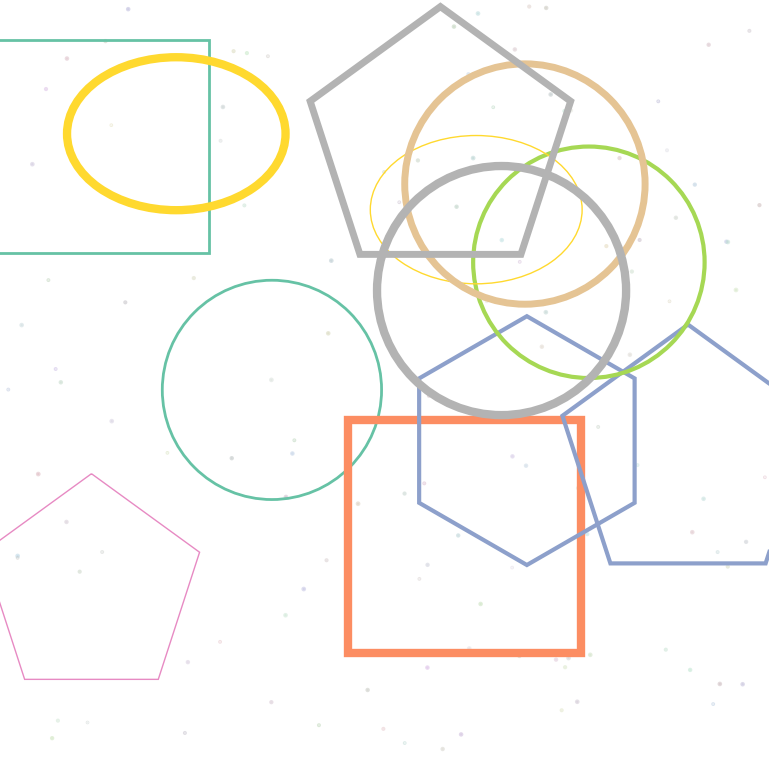[{"shape": "circle", "thickness": 1, "radius": 0.71, "center": [0.353, 0.494]}, {"shape": "square", "thickness": 1, "radius": 0.69, "center": [0.133, 0.81]}, {"shape": "square", "thickness": 3, "radius": 0.76, "center": [0.603, 0.303]}, {"shape": "hexagon", "thickness": 1.5, "radius": 0.81, "center": [0.684, 0.428]}, {"shape": "pentagon", "thickness": 1.5, "radius": 0.86, "center": [0.894, 0.407]}, {"shape": "pentagon", "thickness": 0.5, "radius": 0.74, "center": [0.119, 0.237]}, {"shape": "circle", "thickness": 1.5, "radius": 0.75, "center": [0.765, 0.659]}, {"shape": "oval", "thickness": 3, "radius": 0.71, "center": [0.229, 0.826]}, {"shape": "oval", "thickness": 0.5, "radius": 0.69, "center": [0.618, 0.728]}, {"shape": "circle", "thickness": 2.5, "radius": 0.78, "center": [0.682, 0.761]}, {"shape": "circle", "thickness": 3, "radius": 0.81, "center": [0.651, 0.623]}, {"shape": "pentagon", "thickness": 2.5, "radius": 0.89, "center": [0.572, 0.814]}]